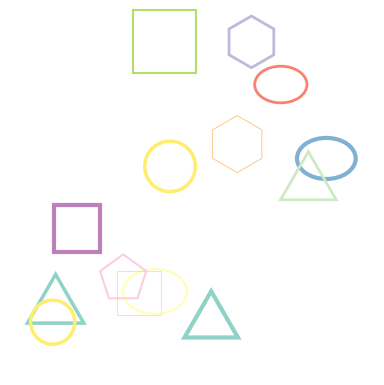[{"shape": "triangle", "thickness": 3, "radius": 0.4, "center": [0.549, 0.163]}, {"shape": "triangle", "thickness": 2.5, "radius": 0.42, "center": [0.144, 0.203]}, {"shape": "oval", "thickness": 1.5, "radius": 0.42, "center": [0.402, 0.243]}, {"shape": "hexagon", "thickness": 2, "radius": 0.34, "center": [0.653, 0.891]}, {"shape": "oval", "thickness": 2, "radius": 0.34, "center": [0.729, 0.78]}, {"shape": "oval", "thickness": 3, "radius": 0.38, "center": [0.848, 0.588]}, {"shape": "hexagon", "thickness": 0.5, "radius": 0.37, "center": [0.616, 0.626]}, {"shape": "square", "thickness": 1.5, "radius": 0.41, "center": [0.428, 0.893]}, {"shape": "pentagon", "thickness": 1.5, "radius": 0.32, "center": [0.32, 0.276]}, {"shape": "square", "thickness": 0.5, "radius": 0.29, "center": [0.36, 0.239]}, {"shape": "square", "thickness": 3, "radius": 0.3, "center": [0.2, 0.407]}, {"shape": "triangle", "thickness": 2, "radius": 0.42, "center": [0.801, 0.523]}, {"shape": "circle", "thickness": 2.5, "radius": 0.33, "center": [0.442, 0.568]}, {"shape": "circle", "thickness": 2.5, "radius": 0.29, "center": [0.137, 0.163]}]